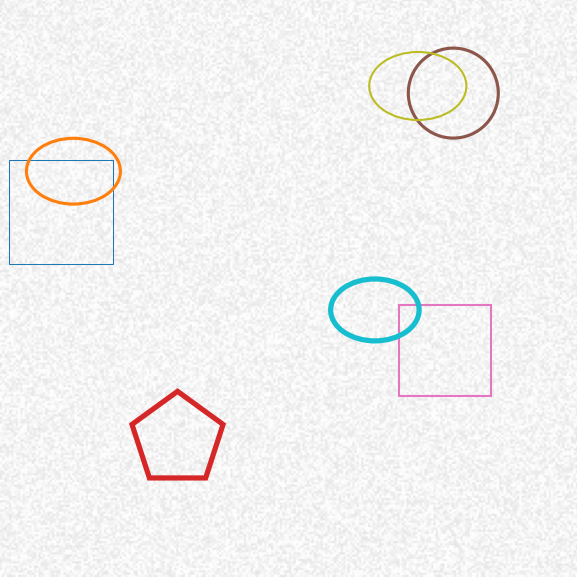[{"shape": "square", "thickness": 0.5, "radius": 0.45, "center": [0.105, 0.632]}, {"shape": "oval", "thickness": 1.5, "radius": 0.41, "center": [0.127, 0.703]}, {"shape": "pentagon", "thickness": 2.5, "radius": 0.41, "center": [0.307, 0.239]}, {"shape": "circle", "thickness": 1.5, "radius": 0.39, "center": [0.785, 0.838]}, {"shape": "square", "thickness": 1, "radius": 0.4, "center": [0.771, 0.393]}, {"shape": "oval", "thickness": 1, "radius": 0.42, "center": [0.723, 0.85]}, {"shape": "oval", "thickness": 2.5, "radius": 0.38, "center": [0.649, 0.462]}]